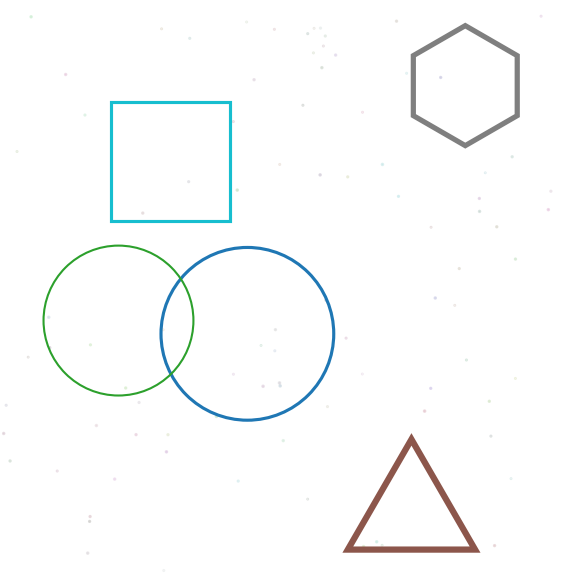[{"shape": "circle", "thickness": 1.5, "radius": 0.75, "center": [0.428, 0.421]}, {"shape": "circle", "thickness": 1, "radius": 0.65, "center": [0.205, 0.444]}, {"shape": "triangle", "thickness": 3, "radius": 0.64, "center": [0.712, 0.111]}, {"shape": "hexagon", "thickness": 2.5, "radius": 0.52, "center": [0.806, 0.851]}, {"shape": "square", "thickness": 1.5, "radius": 0.51, "center": [0.296, 0.72]}]